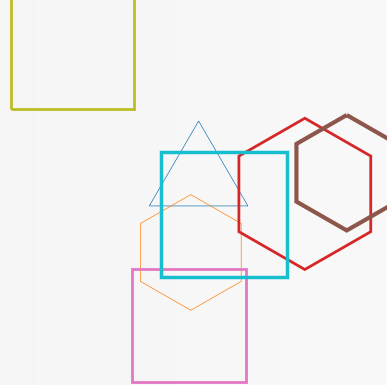[{"shape": "triangle", "thickness": 0.5, "radius": 0.74, "center": [0.513, 0.539]}, {"shape": "hexagon", "thickness": 0.5, "radius": 0.75, "center": [0.492, 0.344]}, {"shape": "hexagon", "thickness": 2, "radius": 0.98, "center": [0.787, 0.496]}, {"shape": "hexagon", "thickness": 3, "radius": 0.75, "center": [0.895, 0.551]}, {"shape": "square", "thickness": 2, "radius": 0.74, "center": [0.487, 0.154]}, {"shape": "square", "thickness": 2, "radius": 0.79, "center": [0.187, 0.875]}, {"shape": "square", "thickness": 2.5, "radius": 0.81, "center": [0.578, 0.442]}]